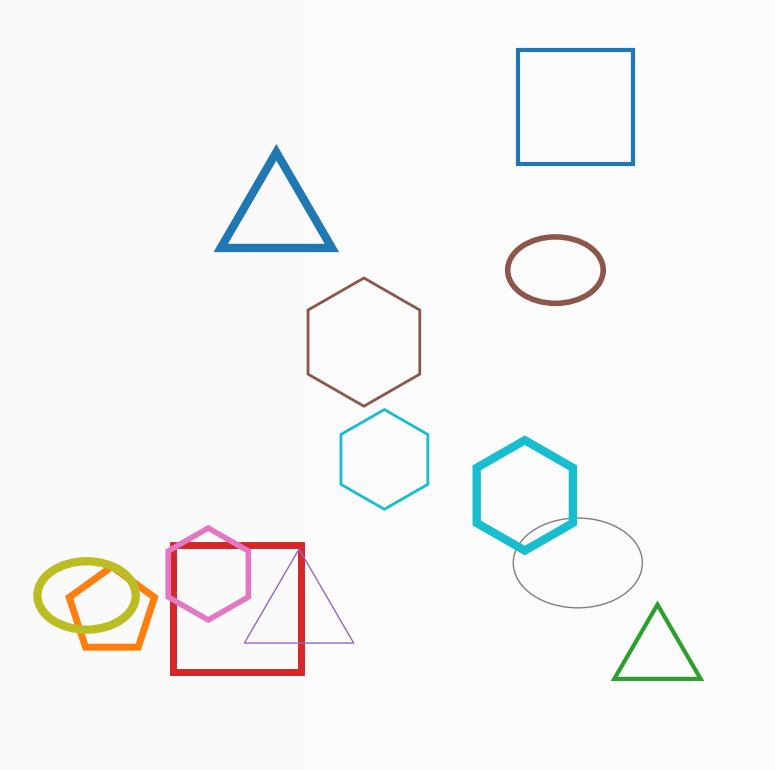[{"shape": "triangle", "thickness": 3, "radius": 0.41, "center": [0.357, 0.719]}, {"shape": "square", "thickness": 1.5, "radius": 0.37, "center": [0.743, 0.861]}, {"shape": "pentagon", "thickness": 2.5, "radius": 0.29, "center": [0.144, 0.206]}, {"shape": "triangle", "thickness": 1.5, "radius": 0.32, "center": [0.848, 0.15]}, {"shape": "square", "thickness": 2.5, "radius": 0.41, "center": [0.305, 0.209]}, {"shape": "triangle", "thickness": 0.5, "radius": 0.41, "center": [0.386, 0.206]}, {"shape": "oval", "thickness": 2, "radius": 0.31, "center": [0.717, 0.649]}, {"shape": "hexagon", "thickness": 1, "radius": 0.42, "center": [0.47, 0.556]}, {"shape": "hexagon", "thickness": 2, "radius": 0.3, "center": [0.269, 0.255]}, {"shape": "oval", "thickness": 0.5, "radius": 0.42, "center": [0.746, 0.269]}, {"shape": "oval", "thickness": 3, "radius": 0.32, "center": [0.112, 0.227]}, {"shape": "hexagon", "thickness": 1, "radius": 0.32, "center": [0.496, 0.403]}, {"shape": "hexagon", "thickness": 3, "radius": 0.36, "center": [0.677, 0.357]}]